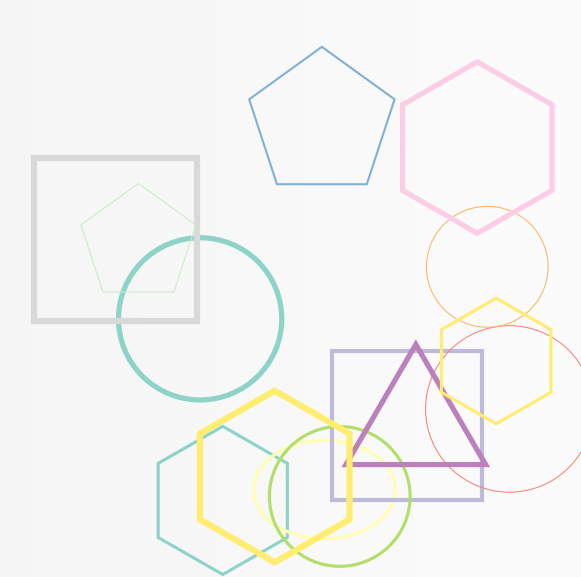[{"shape": "hexagon", "thickness": 1.5, "radius": 0.64, "center": [0.383, 0.133]}, {"shape": "circle", "thickness": 2.5, "radius": 0.7, "center": [0.344, 0.447]}, {"shape": "oval", "thickness": 1.5, "radius": 0.61, "center": [0.558, 0.151]}, {"shape": "square", "thickness": 2, "radius": 0.64, "center": [0.701, 0.262]}, {"shape": "circle", "thickness": 0.5, "radius": 0.72, "center": [0.876, 0.291]}, {"shape": "pentagon", "thickness": 1, "radius": 0.66, "center": [0.554, 0.787]}, {"shape": "circle", "thickness": 0.5, "radius": 0.52, "center": [0.838, 0.537]}, {"shape": "circle", "thickness": 1.5, "radius": 0.61, "center": [0.585, 0.14]}, {"shape": "hexagon", "thickness": 2.5, "radius": 0.74, "center": [0.821, 0.744]}, {"shape": "square", "thickness": 3, "radius": 0.7, "center": [0.199, 0.584]}, {"shape": "triangle", "thickness": 2.5, "radius": 0.69, "center": [0.715, 0.264]}, {"shape": "pentagon", "thickness": 0.5, "radius": 0.52, "center": [0.238, 0.578]}, {"shape": "hexagon", "thickness": 3, "radius": 0.74, "center": [0.473, 0.174]}, {"shape": "hexagon", "thickness": 1.5, "radius": 0.54, "center": [0.854, 0.374]}]